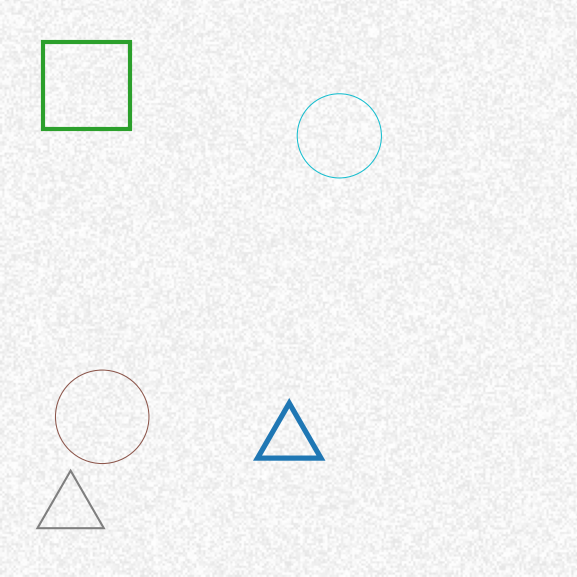[{"shape": "triangle", "thickness": 2.5, "radius": 0.32, "center": [0.501, 0.238]}, {"shape": "square", "thickness": 2, "radius": 0.38, "center": [0.149, 0.851]}, {"shape": "circle", "thickness": 0.5, "radius": 0.4, "center": [0.177, 0.277]}, {"shape": "triangle", "thickness": 1, "radius": 0.33, "center": [0.122, 0.118]}, {"shape": "circle", "thickness": 0.5, "radius": 0.36, "center": [0.588, 0.764]}]